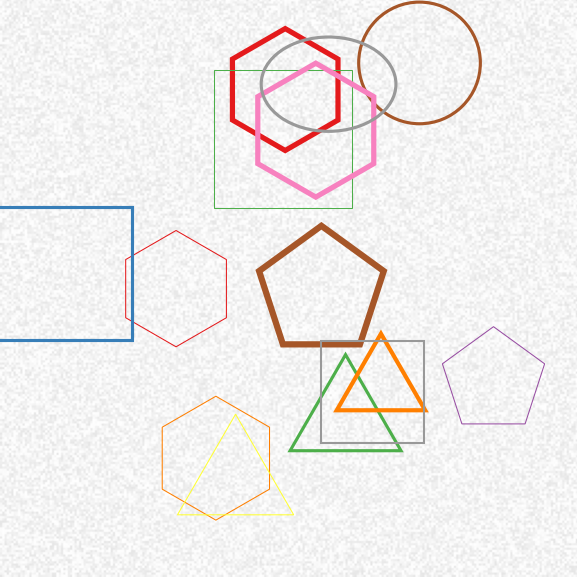[{"shape": "hexagon", "thickness": 0.5, "radius": 0.5, "center": [0.305, 0.499]}, {"shape": "hexagon", "thickness": 2.5, "radius": 0.53, "center": [0.494, 0.844]}, {"shape": "square", "thickness": 1.5, "radius": 0.58, "center": [0.113, 0.525]}, {"shape": "square", "thickness": 0.5, "radius": 0.6, "center": [0.49, 0.759]}, {"shape": "triangle", "thickness": 1.5, "radius": 0.55, "center": [0.598, 0.274]}, {"shape": "pentagon", "thickness": 0.5, "radius": 0.47, "center": [0.855, 0.34]}, {"shape": "hexagon", "thickness": 0.5, "radius": 0.54, "center": [0.374, 0.206]}, {"shape": "triangle", "thickness": 2, "radius": 0.44, "center": [0.66, 0.333]}, {"shape": "triangle", "thickness": 0.5, "radius": 0.58, "center": [0.408, 0.166]}, {"shape": "circle", "thickness": 1.5, "radius": 0.53, "center": [0.726, 0.89]}, {"shape": "pentagon", "thickness": 3, "radius": 0.57, "center": [0.557, 0.495]}, {"shape": "hexagon", "thickness": 2.5, "radius": 0.58, "center": [0.547, 0.774]}, {"shape": "square", "thickness": 1, "radius": 0.44, "center": [0.645, 0.32]}, {"shape": "oval", "thickness": 1.5, "radius": 0.58, "center": [0.569, 0.853]}]